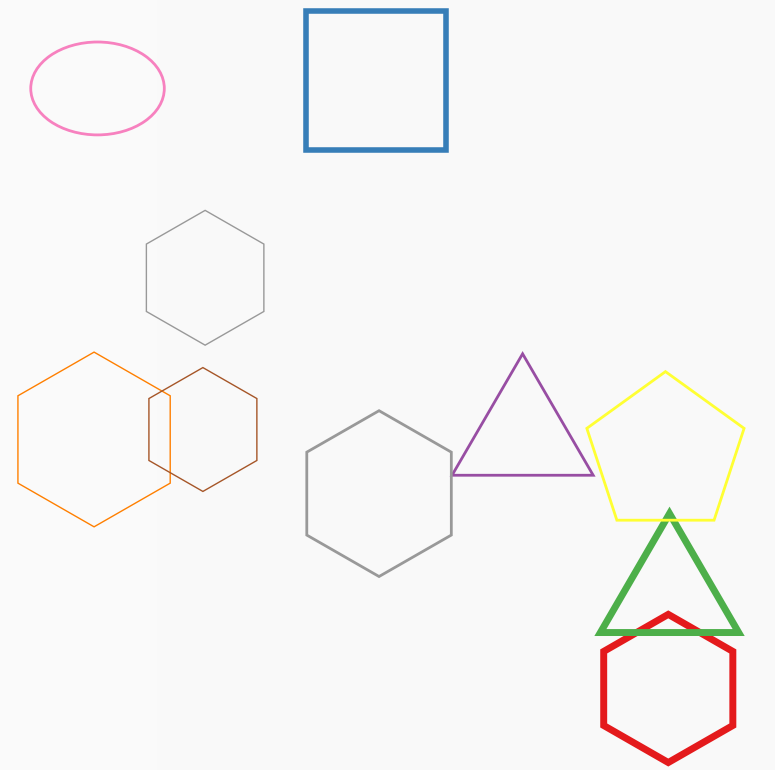[{"shape": "hexagon", "thickness": 2.5, "radius": 0.48, "center": [0.862, 0.106]}, {"shape": "square", "thickness": 2, "radius": 0.45, "center": [0.486, 0.896]}, {"shape": "triangle", "thickness": 2.5, "radius": 0.52, "center": [0.864, 0.23]}, {"shape": "triangle", "thickness": 1, "radius": 0.53, "center": [0.674, 0.435]}, {"shape": "hexagon", "thickness": 0.5, "radius": 0.57, "center": [0.121, 0.429]}, {"shape": "pentagon", "thickness": 1, "radius": 0.53, "center": [0.859, 0.411]}, {"shape": "hexagon", "thickness": 0.5, "radius": 0.4, "center": [0.262, 0.442]}, {"shape": "oval", "thickness": 1, "radius": 0.43, "center": [0.126, 0.885]}, {"shape": "hexagon", "thickness": 1, "radius": 0.54, "center": [0.489, 0.359]}, {"shape": "hexagon", "thickness": 0.5, "radius": 0.44, "center": [0.265, 0.639]}]